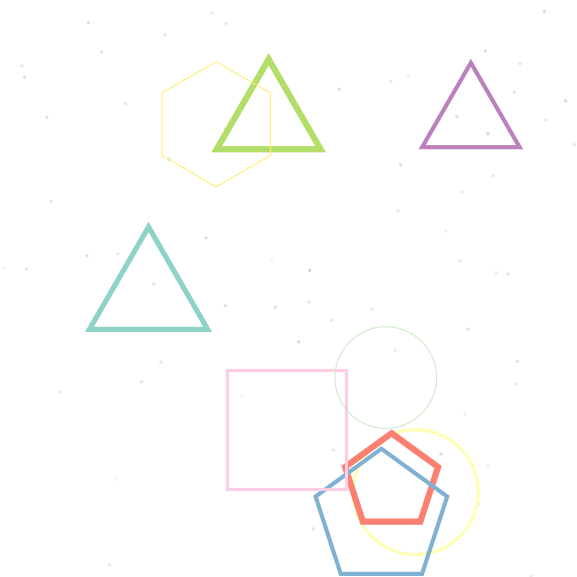[{"shape": "triangle", "thickness": 2.5, "radius": 0.59, "center": [0.257, 0.488]}, {"shape": "circle", "thickness": 1.5, "radius": 0.54, "center": [0.72, 0.147]}, {"shape": "pentagon", "thickness": 3, "radius": 0.42, "center": [0.678, 0.164]}, {"shape": "pentagon", "thickness": 2, "radius": 0.6, "center": [0.66, 0.102]}, {"shape": "triangle", "thickness": 3, "radius": 0.52, "center": [0.465, 0.793]}, {"shape": "square", "thickness": 1.5, "radius": 0.51, "center": [0.497, 0.255]}, {"shape": "triangle", "thickness": 2, "radius": 0.49, "center": [0.815, 0.793]}, {"shape": "circle", "thickness": 0.5, "radius": 0.44, "center": [0.668, 0.345]}, {"shape": "hexagon", "thickness": 0.5, "radius": 0.54, "center": [0.374, 0.784]}]